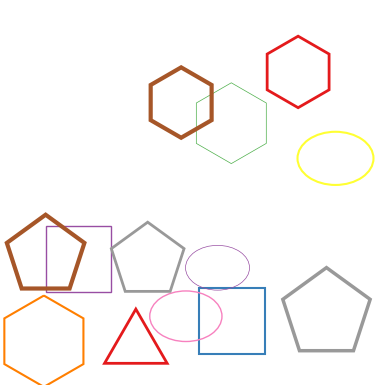[{"shape": "hexagon", "thickness": 2, "radius": 0.46, "center": [0.774, 0.813]}, {"shape": "triangle", "thickness": 2, "radius": 0.47, "center": [0.353, 0.103]}, {"shape": "square", "thickness": 1.5, "radius": 0.43, "center": [0.602, 0.166]}, {"shape": "hexagon", "thickness": 0.5, "radius": 0.52, "center": [0.601, 0.68]}, {"shape": "oval", "thickness": 0.5, "radius": 0.42, "center": [0.565, 0.305]}, {"shape": "square", "thickness": 1, "radius": 0.43, "center": [0.204, 0.327]}, {"shape": "hexagon", "thickness": 1.5, "radius": 0.59, "center": [0.114, 0.114]}, {"shape": "oval", "thickness": 1.5, "radius": 0.49, "center": [0.871, 0.589]}, {"shape": "pentagon", "thickness": 3, "radius": 0.53, "center": [0.119, 0.336]}, {"shape": "hexagon", "thickness": 3, "radius": 0.46, "center": [0.471, 0.734]}, {"shape": "oval", "thickness": 1, "radius": 0.47, "center": [0.483, 0.179]}, {"shape": "pentagon", "thickness": 2, "radius": 0.5, "center": [0.384, 0.324]}, {"shape": "pentagon", "thickness": 2.5, "radius": 0.6, "center": [0.848, 0.186]}]